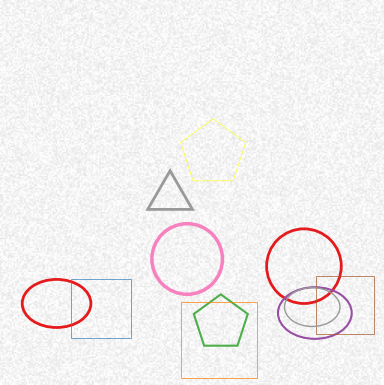[{"shape": "oval", "thickness": 2, "radius": 0.45, "center": [0.147, 0.212]}, {"shape": "circle", "thickness": 2, "radius": 0.48, "center": [0.789, 0.309]}, {"shape": "square", "thickness": 0.5, "radius": 0.39, "center": [0.262, 0.199]}, {"shape": "pentagon", "thickness": 1.5, "radius": 0.37, "center": [0.573, 0.162]}, {"shape": "oval", "thickness": 1.5, "radius": 0.48, "center": [0.818, 0.187]}, {"shape": "square", "thickness": 0.5, "radius": 0.49, "center": [0.568, 0.117]}, {"shape": "pentagon", "thickness": 0.5, "radius": 0.44, "center": [0.554, 0.602]}, {"shape": "square", "thickness": 0.5, "radius": 0.38, "center": [0.896, 0.208]}, {"shape": "circle", "thickness": 2.5, "radius": 0.46, "center": [0.486, 0.327]}, {"shape": "triangle", "thickness": 2, "radius": 0.34, "center": [0.442, 0.49]}, {"shape": "oval", "thickness": 1, "radius": 0.36, "center": [0.811, 0.202]}]